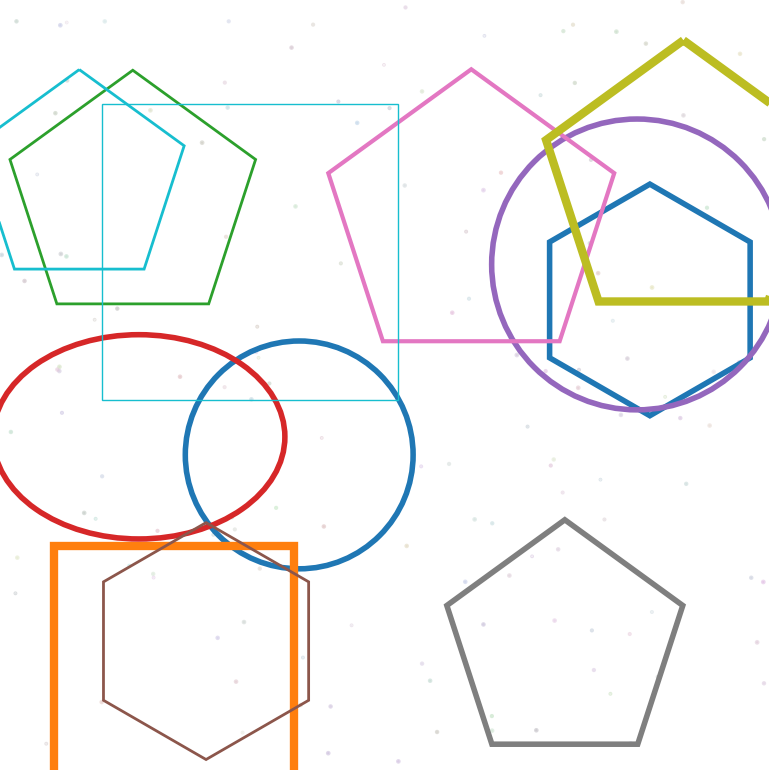[{"shape": "circle", "thickness": 2, "radius": 0.74, "center": [0.389, 0.409]}, {"shape": "hexagon", "thickness": 2, "radius": 0.75, "center": [0.844, 0.611]}, {"shape": "square", "thickness": 3, "radius": 0.78, "center": [0.226, 0.135]}, {"shape": "pentagon", "thickness": 1, "radius": 0.84, "center": [0.172, 0.741]}, {"shape": "oval", "thickness": 2, "radius": 0.95, "center": [0.18, 0.433]}, {"shape": "circle", "thickness": 2, "radius": 0.94, "center": [0.827, 0.657]}, {"shape": "hexagon", "thickness": 1, "radius": 0.77, "center": [0.268, 0.167]}, {"shape": "pentagon", "thickness": 1.5, "radius": 0.98, "center": [0.612, 0.715]}, {"shape": "pentagon", "thickness": 2, "radius": 0.81, "center": [0.734, 0.164]}, {"shape": "pentagon", "thickness": 3, "radius": 0.94, "center": [0.888, 0.76]}, {"shape": "square", "thickness": 0.5, "radius": 0.96, "center": [0.324, 0.673]}, {"shape": "pentagon", "thickness": 1, "radius": 0.72, "center": [0.103, 0.766]}]